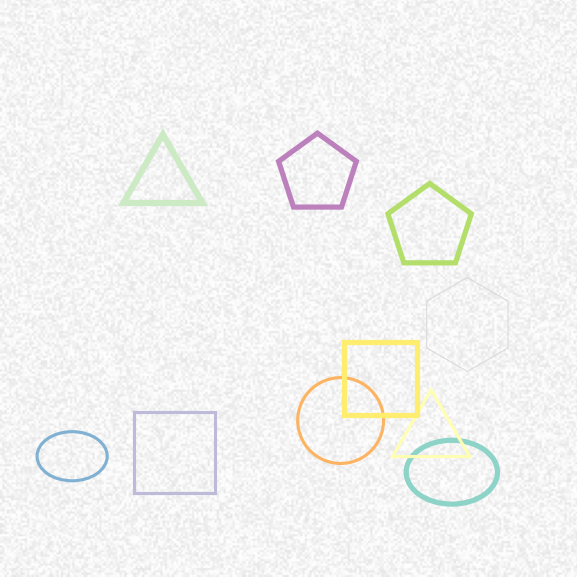[{"shape": "oval", "thickness": 2.5, "radius": 0.39, "center": [0.782, 0.181]}, {"shape": "triangle", "thickness": 1.5, "radius": 0.39, "center": [0.747, 0.247]}, {"shape": "square", "thickness": 1.5, "radius": 0.35, "center": [0.302, 0.215]}, {"shape": "oval", "thickness": 1.5, "radius": 0.3, "center": [0.125, 0.209]}, {"shape": "circle", "thickness": 1.5, "radius": 0.37, "center": [0.59, 0.271]}, {"shape": "pentagon", "thickness": 2.5, "radius": 0.38, "center": [0.744, 0.605]}, {"shape": "hexagon", "thickness": 0.5, "radius": 0.41, "center": [0.809, 0.437]}, {"shape": "pentagon", "thickness": 2.5, "radius": 0.35, "center": [0.55, 0.698]}, {"shape": "triangle", "thickness": 3, "radius": 0.4, "center": [0.282, 0.687]}, {"shape": "square", "thickness": 2.5, "radius": 0.31, "center": [0.659, 0.344]}]